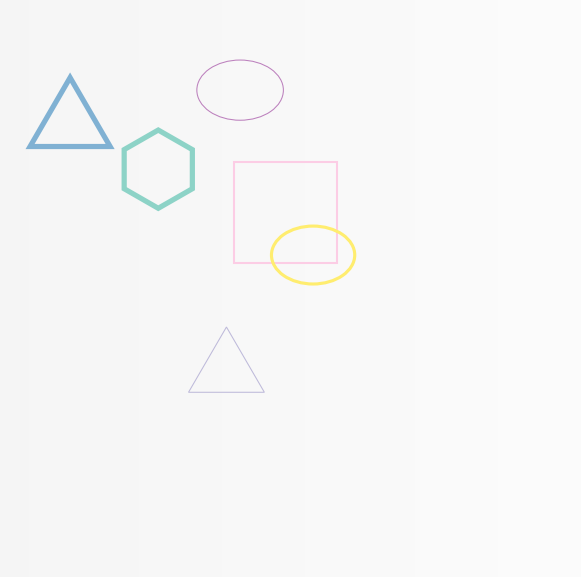[{"shape": "hexagon", "thickness": 2.5, "radius": 0.34, "center": [0.272, 0.706]}, {"shape": "triangle", "thickness": 0.5, "radius": 0.38, "center": [0.39, 0.358]}, {"shape": "triangle", "thickness": 2.5, "radius": 0.4, "center": [0.121, 0.785]}, {"shape": "square", "thickness": 1, "radius": 0.44, "center": [0.491, 0.631]}, {"shape": "oval", "thickness": 0.5, "radius": 0.37, "center": [0.413, 0.843]}, {"shape": "oval", "thickness": 1.5, "radius": 0.36, "center": [0.539, 0.558]}]